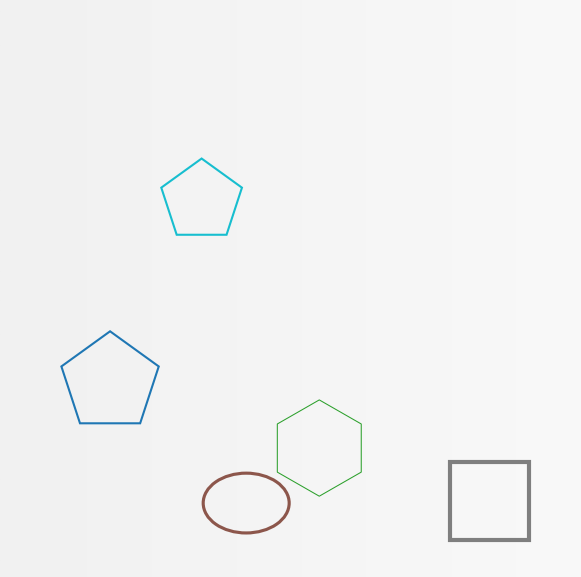[{"shape": "pentagon", "thickness": 1, "radius": 0.44, "center": [0.189, 0.337]}, {"shape": "hexagon", "thickness": 0.5, "radius": 0.42, "center": [0.549, 0.223]}, {"shape": "oval", "thickness": 1.5, "radius": 0.37, "center": [0.424, 0.128]}, {"shape": "square", "thickness": 2, "radius": 0.34, "center": [0.841, 0.132]}, {"shape": "pentagon", "thickness": 1, "radius": 0.36, "center": [0.347, 0.652]}]